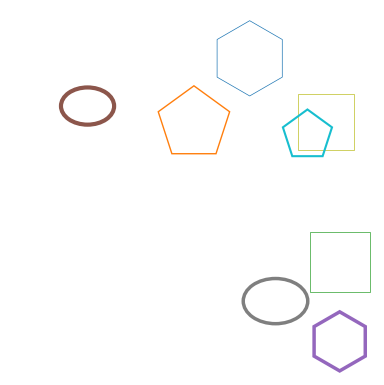[{"shape": "hexagon", "thickness": 0.5, "radius": 0.49, "center": [0.649, 0.849]}, {"shape": "pentagon", "thickness": 1, "radius": 0.49, "center": [0.504, 0.68]}, {"shape": "square", "thickness": 0.5, "radius": 0.39, "center": [0.883, 0.32]}, {"shape": "hexagon", "thickness": 2.5, "radius": 0.38, "center": [0.882, 0.113]}, {"shape": "oval", "thickness": 3, "radius": 0.35, "center": [0.227, 0.725]}, {"shape": "oval", "thickness": 2.5, "radius": 0.42, "center": [0.716, 0.218]}, {"shape": "square", "thickness": 0.5, "radius": 0.36, "center": [0.846, 0.682]}, {"shape": "pentagon", "thickness": 1.5, "radius": 0.34, "center": [0.799, 0.649]}]